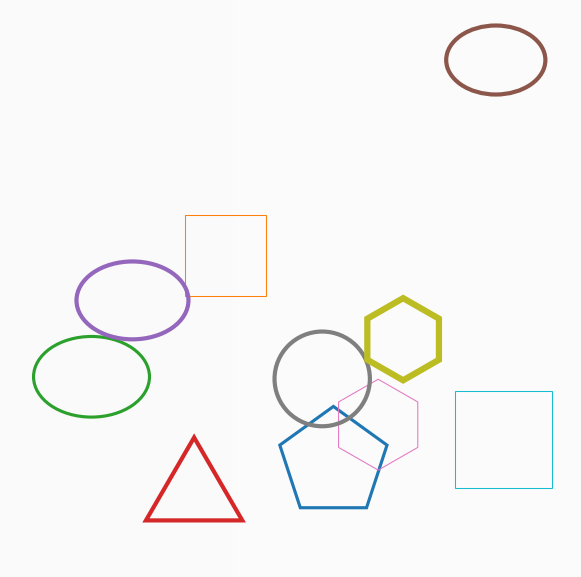[{"shape": "pentagon", "thickness": 1.5, "radius": 0.48, "center": [0.574, 0.198]}, {"shape": "square", "thickness": 0.5, "radius": 0.35, "center": [0.388, 0.557]}, {"shape": "oval", "thickness": 1.5, "radius": 0.5, "center": [0.157, 0.347]}, {"shape": "triangle", "thickness": 2, "radius": 0.48, "center": [0.334, 0.146]}, {"shape": "oval", "thickness": 2, "radius": 0.48, "center": [0.228, 0.479]}, {"shape": "oval", "thickness": 2, "radius": 0.43, "center": [0.853, 0.895]}, {"shape": "hexagon", "thickness": 0.5, "radius": 0.39, "center": [0.651, 0.264]}, {"shape": "circle", "thickness": 2, "radius": 0.41, "center": [0.554, 0.343]}, {"shape": "hexagon", "thickness": 3, "radius": 0.36, "center": [0.694, 0.412]}, {"shape": "square", "thickness": 0.5, "radius": 0.42, "center": [0.866, 0.238]}]